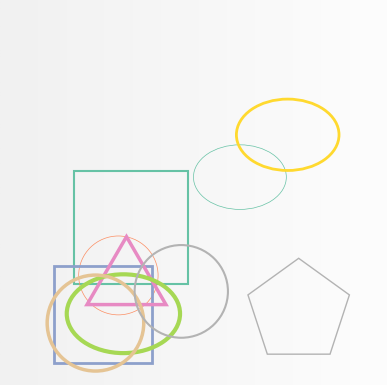[{"shape": "oval", "thickness": 0.5, "radius": 0.6, "center": [0.619, 0.54]}, {"shape": "square", "thickness": 1.5, "radius": 0.73, "center": [0.338, 0.409]}, {"shape": "circle", "thickness": 0.5, "radius": 0.51, "center": [0.305, 0.285]}, {"shape": "square", "thickness": 2, "radius": 0.63, "center": [0.266, 0.183]}, {"shape": "triangle", "thickness": 2.5, "radius": 0.59, "center": [0.326, 0.268]}, {"shape": "oval", "thickness": 3, "radius": 0.73, "center": [0.318, 0.185]}, {"shape": "oval", "thickness": 2, "radius": 0.66, "center": [0.742, 0.65]}, {"shape": "circle", "thickness": 2.5, "radius": 0.62, "center": [0.246, 0.161]}, {"shape": "circle", "thickness": 1.5, "radius": 0.6, "center": [0.468, 0.243]}, {"shape": "pentagon", "thickness": 1, "radius": 0.69, "center": [0.771, 0.191]}]